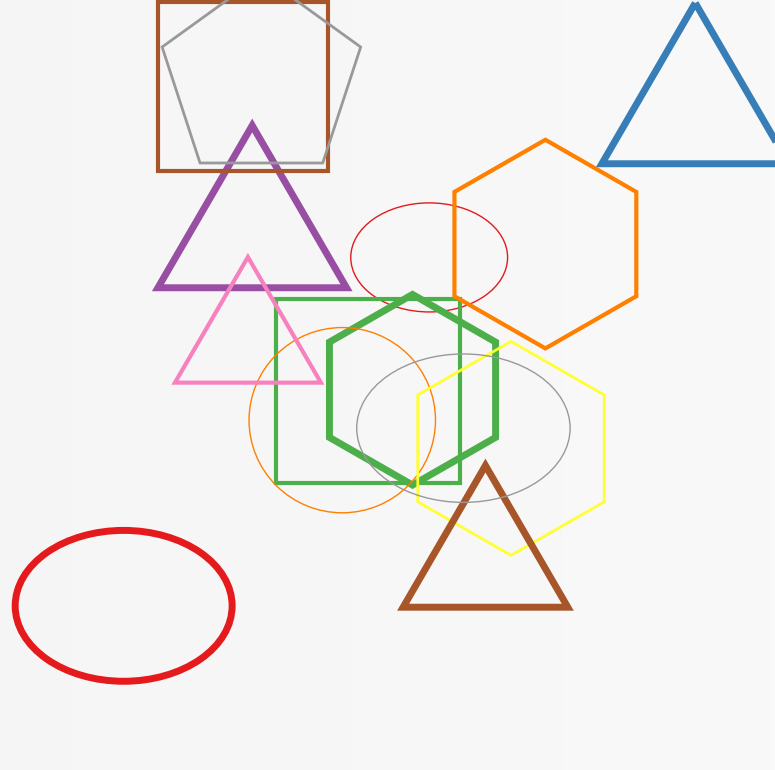[{"shape": "oval", "thickness": 0.5, "radius": 0.51, "center": [0.554, 0.666]}, {"shape": "oval", "thickness": 2.5, "radius": 0.7, "center": [0.16, 0.213]}, {"shape": "triangle", "thickness": 2.5, "radius": 0.7, "center": [0.897, 0.857]}, {"shape": "hexagon", "thickness": 2.5, "radius": 0.62, "center": [0.532, 0.494]}, {"shape": "square", "thickness": 1.5, "radius": 0.6, "center": [0.475, 0.492]}, {"shape": "triangle", "thickness": 2.5, "radius": 0.7, "center": [0.325, 0.697]}, {"shape": "hexagon", "thickness": 1.5, "radius": 0.68, "center": [0.704, 0.683]}, {"shape": "circle", "thickness": 0.5, "radius": 0.6, "center": [0.442, 0.454]}, {"shape": "hexagon", "thickness": 1, "radius": 0.69, "center": [0.659, 0.418]}, {"shape": "square", "thickness": 1.5, "radius": 0.55, "center": [0.313, 0.888]}, {"shape": "triangle", "thickness": 2.5, "radius": 0.61, "center": [0.626, 0.273]}, {"shape": "triangle", "thickness": 1.5, "radius": 0.54, "center": [0.32, 0.557]}, {"shape": "oval", "thickness": 0.5, "radius": 0.69, "center": [0.598, 0.444]}, {"shape": "pentagon", "thickness": 1, "radius": 0.67, "center": [0.337, 0.897]}]